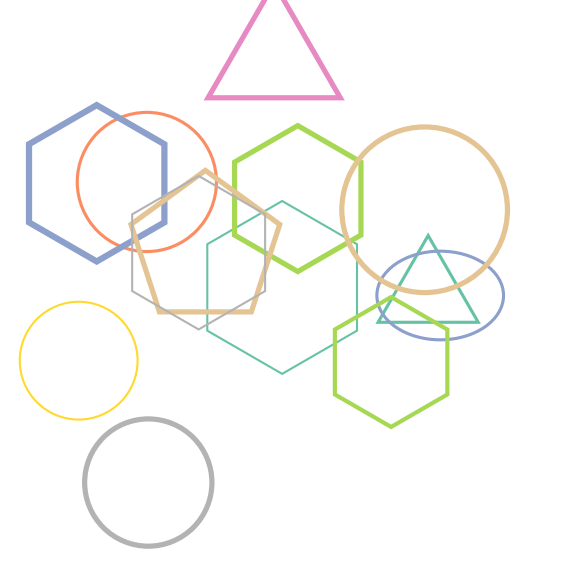[{"shape": "hexagon", "thickness": 1, "radius": 0.75, "center": [0.489, 0.501]}, {"shape": "triangle", "thickness": 1.5, "radius": 0.5, "center": [0.741, 0.491]}, {"shape": "circle", "thickness": 1.5, "radius": 0.6, "center": [0.254, 0.684]}, {"shape": "oval", "thickness": 1.5, "radius": 0.55, "center": [0.762, 0.487]}, {"shape": "hexagon", "thickness": 3, "radius": 0.68, "center": [0.167, 0.682]}, {"shape": "triangle", "thickness": 2.5, "radius": 0.66, "center": [0.475, 0.896]}, {"shape": "hexagon", "thickness": 2, "radius": 0.56, "center": [0.677, 0.372]}, {"shape": "hexagon", "thickness": 2.5, "radius": 0.63, "center": [0.516, 0.655]}, {"shape": "circle", "thickness": 1, "radius": 0.51, "center": [0.136, 0.375]}, {"shape": "pentagon", "thickness": 2.5, "radius": 0.68, "center": [0.356, 0.569]}, {"shape": "circle", "thickness": 2.5, "radius": 0.72, "center": [0.735, 0.636]}, {"shape": "circle", "thickness": 2.5, "radius": 0.55, "center": [0.257, 0.164]}, {"shape": "hexagon", "thickness": 1, "radius": 0.66, "center": [0.344, 0.562]}]